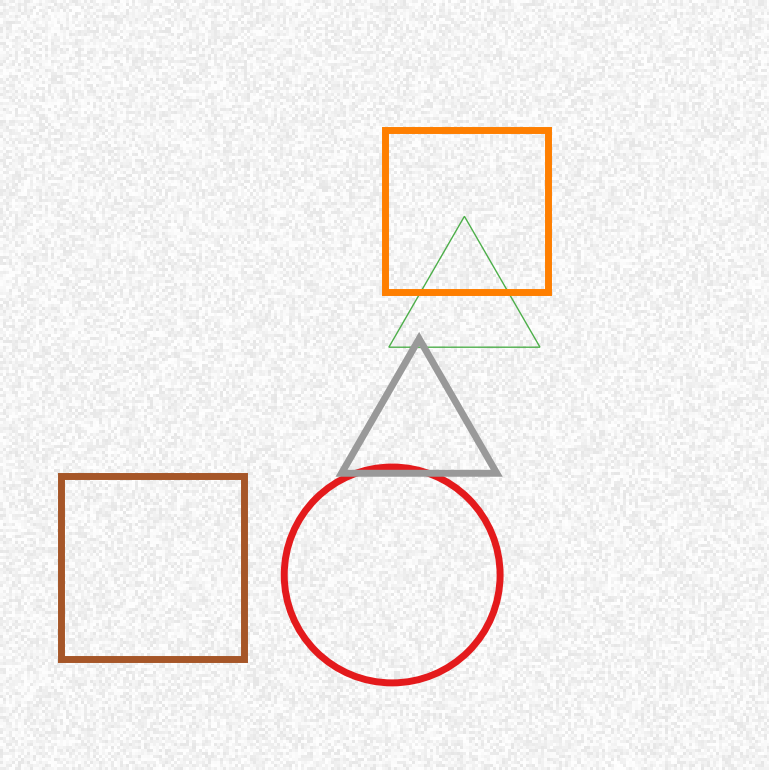[{"shape": "circle", "thickness": 2.5, "radius": 0.7, "center": [0.509, 0.253]}, {"shape": "triangle", "thickness": 0.5, "radius": 0.57, "center": [0.603, 0.606]}, {"shape": "square", "thickness": 2.5, "radius": 0.53, "center": [0.605, 0.726]}, {"shape": "square", "thickness": 2.5, "radius": 0.59, "center": [0.198, 0.263]}, {"shape": "triangle", "thickness": 2.5, "radius": 0.58, "center": [0.544, 0.444]}]